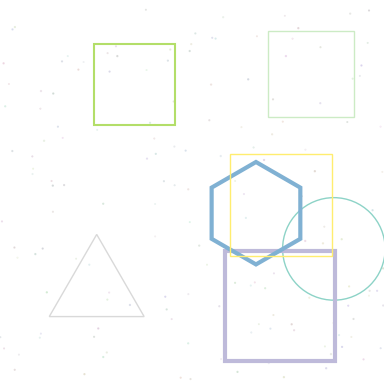[{"shape": "circle", "thickness": 1, "radius": 0.67, "center": [0.867, 0.353]}, {"shape": "square", "thickness": 3, "radius": 0.71, "center": [0.727, 0.205]}, {"shape": "hexagon", "thickness": 3, "radius": 0.67, "center": [0.665, 0.446]}, {"shape": "square", "thickness": 1.5, "radius": 0.52, "center": [0.349, 0.781]}, {"shape": "triangle", "thickness": 1, "radius": 0.71, "center": [0.251, 0.249]}, {"shape": "square", "thickness": 1, "radius": 0.56, "center": [0.807, 0.808]}, {"shape": "square", "thickness": 1, "radius": 0.66, "center": [0.73, 0.467]}]